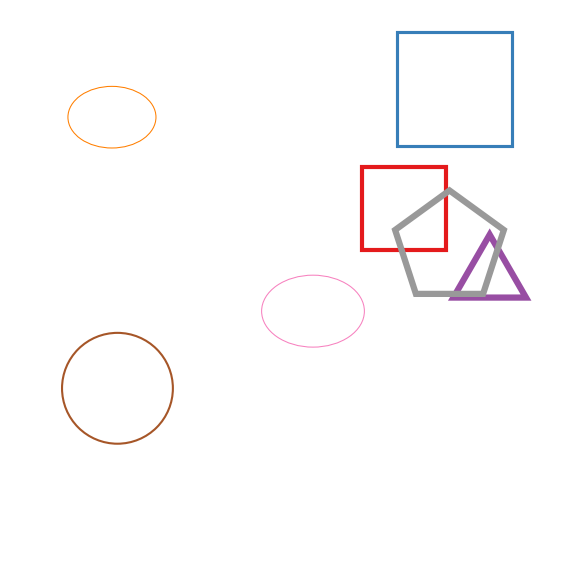[{"shape": "square", "thickness": 2, "radius": 0.36, "center": [0.7, 0.638]}, {"shape": "square", "thickness": 1.5, "radius": 0.5, "center": [0.787, 0.845]}, {"shape": "triangle", "thickness": 3, "radius": 0.36, "center": [0.848, 0.52]}, {"shape": "oval", "thickness": 0.5, "radius": 0.38, "center": [0.194, 0.796]}, {"shape": "circle", "thickness": 1, "radius": 0.48, "center": [0.203, 0.327]}, {"shape": "oval", "thickness": 0.5, "radius": 0.44, "center": [0.542, 0.46]}, {"shape": "pentagon", "thickness": 3, "radius": 0.49, "center": [0.778, 0.57]}]